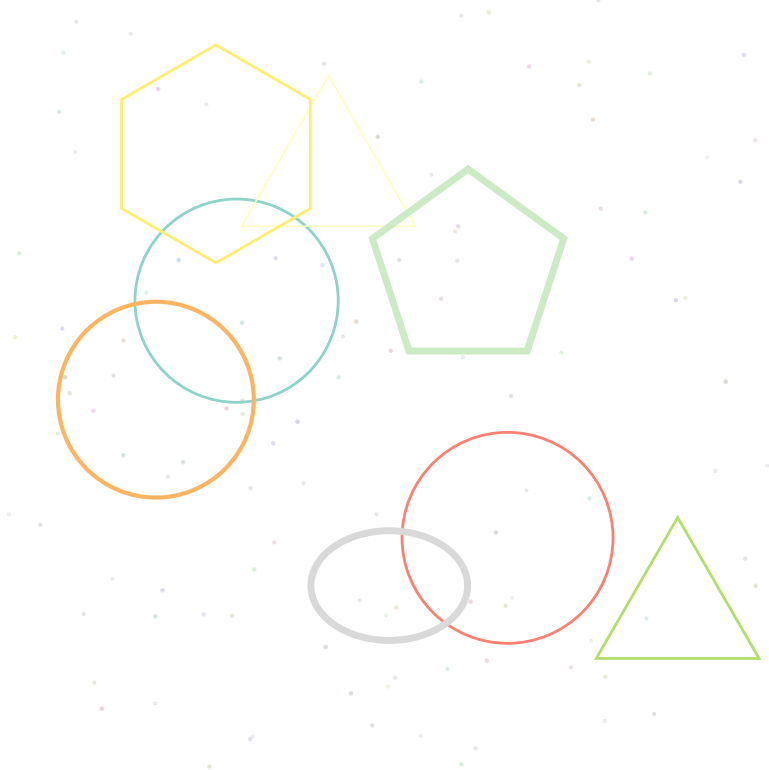[{"shape": "circle", "thickness": 1, "radius": 0.66, "center": [0.307, 0.609]}, {"shape": "triangle", "thickness": 0.5, "radius": 0.65, "center": [0.427, 0.771]}, {"shape": "circle", "thickness": 1, "radius": 0.69, "center": [0.659, 0.302]}, {"shape": "circle", "thickness": 1.5, "radius": 0.64, "center": [0.202, 0.481]}, {"shape": "triangle", "thickness": 1, "radius": 0.61, "center": [0.88, 0.206]}, {"shape": "oval", "thickness": 2.5, "radius": 0.51, "center": [0.506, 0.239]}, {"shape": "pentagon", "thickness": 2.5, "radius": 0.65, "center": [0.608, 0.65]}, {"shape": "hexagon", "thickness": 1, "radius": 0.71, "center": [0.28, 0.8]}]